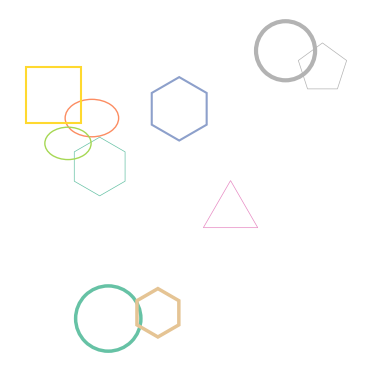[{"shape": "circle", "thickness": 2.5, "radius": 0.42, "center": [0.281, 0.173]}, {"shape": "hexagon", "thickness": 0.5, "radius": 0.38, "center": [0.259, 0.567]}, {"shape": "oval", "thickness": 1, "radius": 0.35, "center": [0.239, 0.693]}, {"shape": "hexagon", "thickness": 1.5, "radius": 0.41, "center": [0.465, 0.717]}, {"shape": "triangle", "thickness": 0.5, "radius": 0.41, "center": [0.599, 0.449]}, {"shape": "oval", "thickness": 1, "radius": 0.3, "center": [0.177, 0.628]}, {"shape": "square", "thickness": 1.5, "radius": 0.36, "center": [0.139, 0.754]}, {"shape": "hexagon", "thickness": 2.5, "radius": 0.31, "center": [0.41, 0.188]}, {"shape": "circle", "thickness": 3, "radius": 0.38, "center": [0.742, 0.868]}, {"shape": "pentagon", "thickness": 0.5, "radius": 0.33, "center": [0.838, 0.822]}]